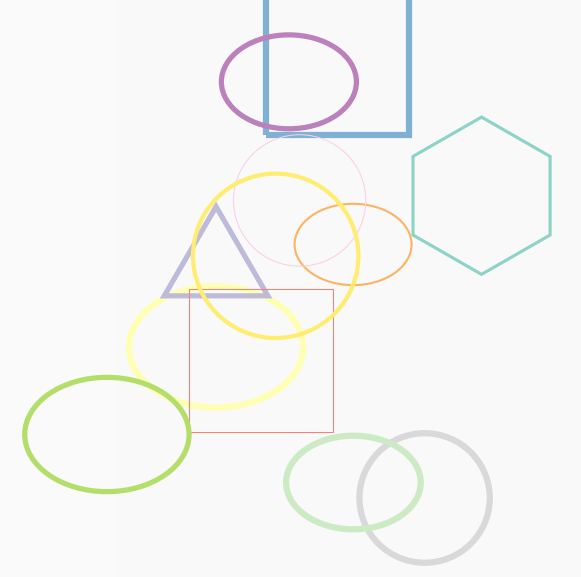[{"shape": "hexagon", "thickness": 1.5, "radius": 0.68, "center": [0.828, 0.66]}, {"shape": "oval", "thickness": 3, "radius": 0.75, "center": [0.372, 0.398]}, {"shape": "triangle", "thickness": 2.5, "radius": 0.51, "center": [0.372, 0.538]}, {"shape": "square", "thickness": 0.5, "radius": 0.62, "center": [0.449, 0.375]}, {"shape": "square", "thickness": 3, "radius": 0.61, "center": [0.581, 0.888]}, {"shape": "oval", "thickness": 1, "radius": 0.5, "center": [0.607, 0.576]}, {"shape": "oval", "thickness": 2.5, "radius": 0.71, "center": [0.184, 0.247]}, {"shape": "circle", "thickness": 0.5, "radius": 0.57, "center": [0.515, 0.652]}, {"shape": "circle", "thickness": 3, "radius": 0.56, "center": [0.731, 0.137]}, {"shape": "oval", "thickness": 2.5, "radius": 0.58, "center": [0.497, 0.857]}, {"shape": "oval", "thickness": 3, "radius": 0.58, "center": [0.608, 0.164]}, {"shape": "circle", "thickness": 2, "radius": 0.71, "center": [0.474, 0.556]}]